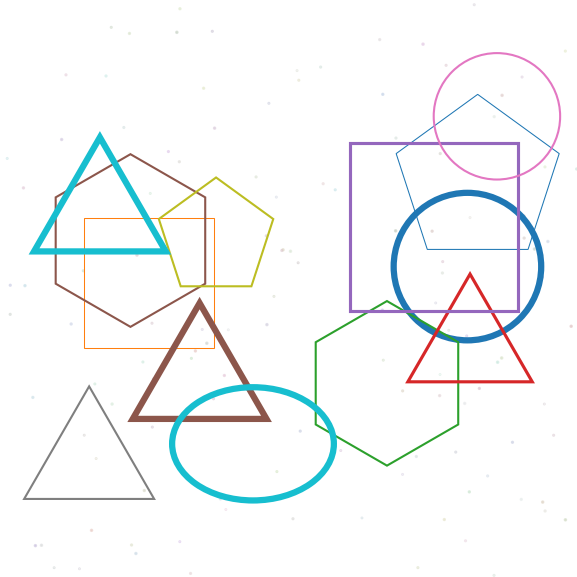[{"shape": "pentagon", "thickness": 0.5, "radius": 0.74, "center": [0.827, 0.687]}, {"shape": "circle", "thickness": 3, "radius": 0.64, "center": [0.809, 0.538]}, {"shape": "square", "thickness": 0.5, "radius": 0.56, "center": [0.258, 0.509]}, {"shape": "hexagon", "thickness": 1, "radius": 0.71, "center": [0.67, 0.335]}, {"shape": "triangle", "thickness": 1.5, "radius": 0.62, "center": [0.814, 0.4]}, {"shape": "square", "thickness": 1.5, "radius": 0.73, "center": [0.752, 0.606]}, {"shape": "triangle", "thickness": 3, "radius": 0.67, "center": [0.346, 0.341]}, {"shape": "hexagon", "thickness": 1, "radius": 0.75, "center": [0.226, 0.583]}, {"shape": "circle", "thickness": 1, "radius": 0.55, "center": [0.86, 0.798]}, {"shape": "triangle", "thickness": 1, "radius": 0.65, "center": [0.154, 0.2]}, {"shape": "pentagon", "thickness": 1, "radius": 0.52, "center": [0.374, 0.588]}, {"shape": "triangle", "thickness": 3, "radius": 0.66, "center": [0.173, 0.63]}, {"shape": "oval", "thickness": 3, "radius": 0.7, "center": [0.438, 0.231]}]